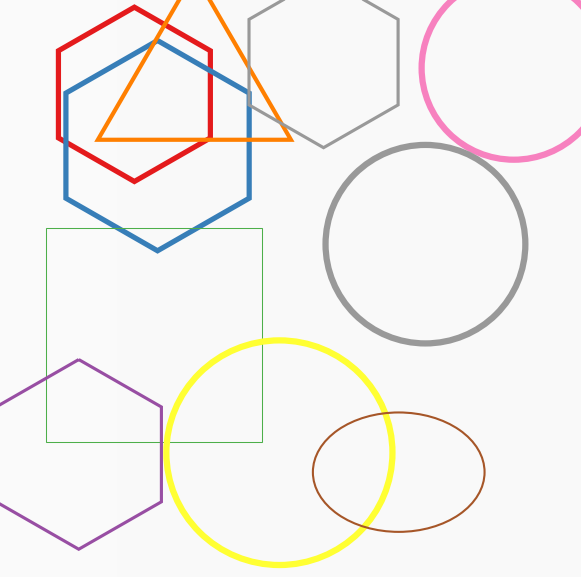[{"shape": "hexagon", "thickness": 2.5, "radius": 0.75, "center": [0.231, 0.836]}, {"shape": "hexagon", "thickness": 2.5, "radius": 0.91, "center": [0.271, 0.747]}, {"shape": "square", "thickness": 0.5, "radius": 0.93, "center": [0.264, 0.419]}, {"shape": "hexagon", "thickness": 1.5, "radius": 0.82, "center": [0.135, 0.212]}, {"shape": "triangle", "thickness": 2, "radius": 0.96, "center": [0.334, 0.853]}, {"shape": "circle", "thickness": 3, "radius": 0.97, "center": [0.481, 0.215]}, {"shape": "oval", "thickness": 1, "radius": 0.74, "center": [0.686, 0.182]}, {"shape": "circle", "thickness": 3, "radius": 0.79, "center": [0.884, 0.881]}, {"shape": "circle", "thickness": 3, "radius": 0.86, "center": [0.732, 0.576]}, {"shape": "hexagon", "thickness": 1.5, "radius": 0.74, "center": [0.557, 0.892]}]